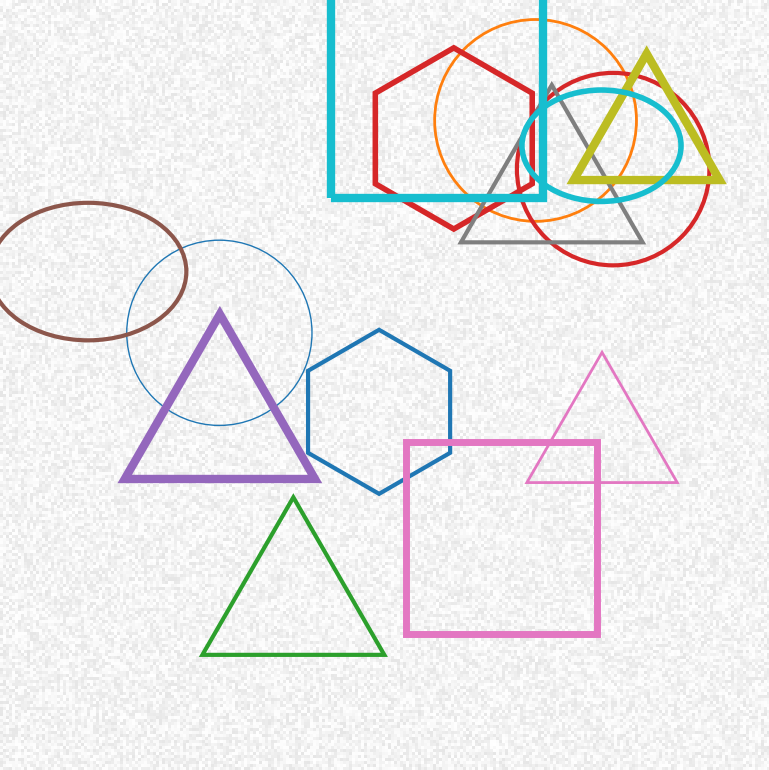[{"shape": "circle", "thickness": 0.5, "radius": 0.6, "center": [0.285, 0.568]}, {"shape": "hexagon", "thickness": 1.5, "radius": 0.53, "center": [0.492, 0.465]}, {"shape": "circle", "thickness": 1, "radius": 0.66, "center": [0.696, 0.844]}, {"shape": "triangle", "thickness": 1.5, "radius": 0.68, "center": [0.381, 0.218]}, {"shape": "circle", "thickness": 1.5, "radius": 0.62, "center": [0.796, 0.78]}, {"shape": "hexagon", "thickness": 2, "radius": 0.59, "center": [0.589, 0.82]}, {"shape": "triangle", "thickness": 3, "radius": 0.71, "center": [0.286, 0.449]}, {"shape": "oval", "thickness": 1.5, "radius": 0.64, "center": [0.114, 0.647]}, {"shape": "square", "thickness": 2.5, "radius": 0.62, "center": [0.651, 0.302]}, {"shape": "triangle", "thickness": 1, "radius": 0.56, "center": [0.782, 0.43]}, {"shape": "triangle", "thickness": 1.5, "radius": 0.68, "center": [0.717, 0.753]}, {"shape": "triangle", "thickness": 3, "radius": 0.55, "center": [0.84, 0.821]}, {"shape": "square", "thickness": 3, "radius": 0.69, "center": [0.568, 0.881]}, {"shape": "oval", "thickness": 2, "radius": 0.52, "center": [0.781, 0.811]}]